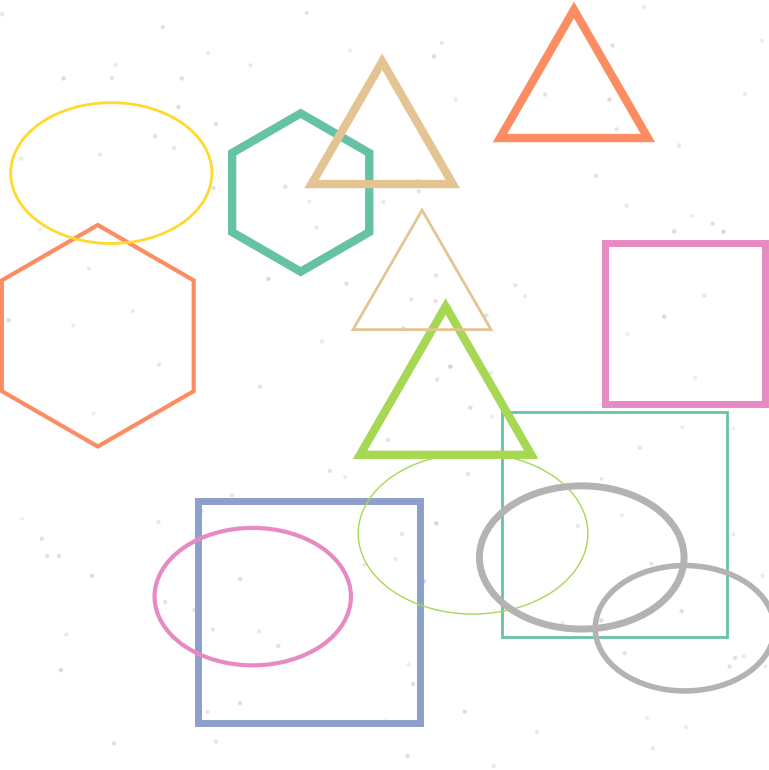[{"shape": "square", "thickness": 1, "radius": 0.73, "center": [0.798, 0.319]}, {"shape": "hexagon", "thickness": 3, "radius": 0.51, "center": [0.391, 0.75]}, {"shape": "hexagon", "thickness": 1.5, "radius": 0.72, "center": [0.127, 0.564]}, {"shape": "triangle", "thickness": 3, "radius": 0.55, "center": [0.745, 0.876]}, {"shape": "square", "thickness": 2.5, "radius": 0.72, "center": [0.401, 0.205]}, {"shape": "oval", "thickness": 1.5, "radius": 0.64, "center": [0.328, 0.225]}, {"shape": "square", "thickness": 2.5, "radius": 0.52, "center": [0.89, 0.58]}, {"shape": "oval", "thickness": 0.5, "radius": 0.75, "center": [0.614, 0.307]}, {"shape": "triangle", "thickness": 3, "radius": 0.64, "center": [0.579, 0.474]}, {"shape": "oval", "thickness": 1, "radius": 0.65, "center": [0.145, 0.775]}, {"shape": "triangle", "thickness": 1, "radius": 0.52, "center": [0.548, 0.624]}, {"shape": "triangle", "thickness": 3, "radius": 0.53, "center": [0.496, 0.814]}, {"shape": "oval", "thickness": 2, "radius": 0.58, "center": [0.889, 0.184]}, {"shape": "oval", "thickness": 2.5, "radius": 0.66, "center": [0.755, 0.276]}]